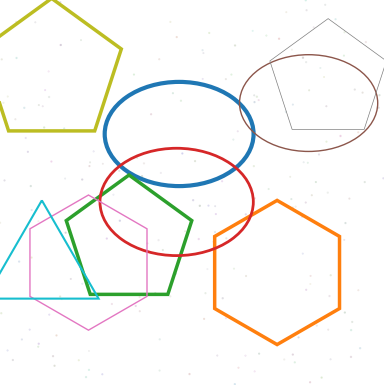[{"shape": "oval", "thickness": 3, "radius": 0.97, "center": [0.465, 0.652]}, {"shape": "hexagon", "thickness": 2.5, "radius": 0.94, "center": [0.72, 0.292]}, {"shape": "pentagon", "thickness": 2.5, "radius": 0.86, "center": [0.335, 0.374]}, {"shape": "oval", "thickness": 2, "radius": 1.0, "center": [0.459, 0.476]}, {"shape": "oval", "thickness": 1, "radius": 0.9, "center": [0.802, 0.732]}, {"shape": "hexagon", "thickness": 1, "radius": 0.88, "center": [0.23, 0.318]}, {"shape": "pentagon", "thickness": 0.5, "radius": 0.8, "center": [0.852, 0.793]}, {"shape": "pentagon", "thickness": 2.5, "radius": 0.95, "center": [0.134, 0.814]}, {"shape": "triangle", "thickness": 1.5, "radius": 0.85, "center": [0.109, 0.309]}]